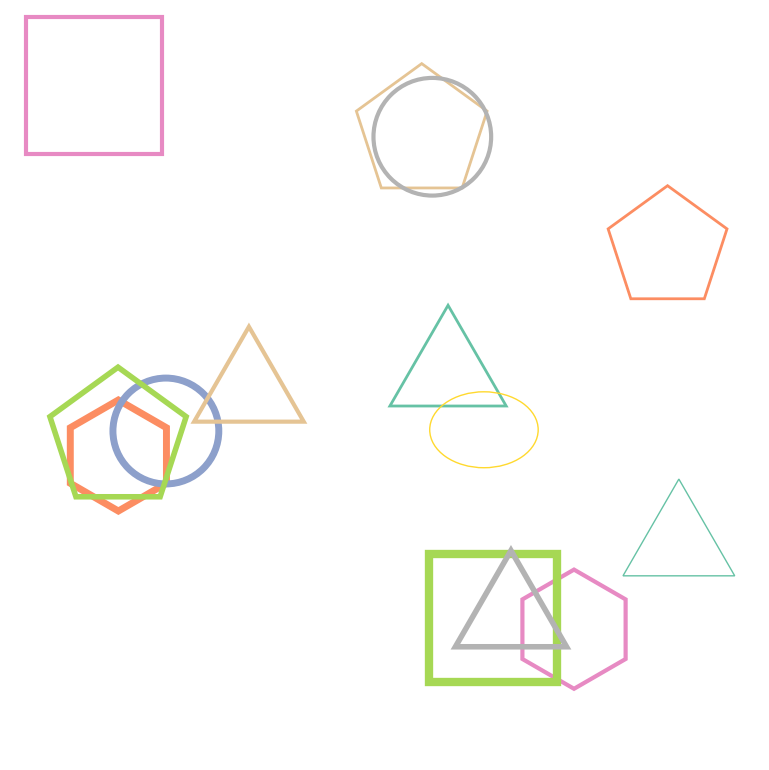[{"shape": "triangle", "thickness": 1, "radius": 0.44, "center": [0.582, 0.516]}, {"shape": "triangle", "thickness": 0.5, "radius": 0.42, "center": [0.882, 0.294]}, {"shape": "hexagon", "thickness": 2.5, "radius": 0.36, "center": [0.154, 0.408]}, {"shape": "pentagon", "thickness": 1, "radius": 0.41, "center": [0.867, 0.678]}, {"shape": "circle", "thickness": 2.5, "radius": 0.34, "center": [0.215, 0.44]}, {"shape": "square", "thickness": 1.5, "radius": 0.44, "center": [0.122, 0.889]}, {"shape": "hexagon", "thickness": 1.5, "radius": 0.39, "center": [0.745, 0.183]}, {"shape": "pentagon", "thickness": 2, "radius": 0.47, "center": [0.153, 0.43]}, {"shape": "square", "thickness": 3, "radius": 0.42, "center": [0.64, 0.197]}, {"shape": "oval", "thickness": 0.5, "radius": 0.35, "center": [0.629, 0.442]}, {"shape": "pentagon", "thickness": 1, "radius": 0.45, "center": [0.548, 0.828]}, {"shape": "triangle", "thickness": 1.5, "radius": 0.41, "center": [0.323, 0.493]}, {"shape": "circle", "thickness": 1.5, "radius": 0.38, "center": [0.561, 0.822]}, {"shape": "triangle", "thickness": 2, "radius": 0.42, "center": [0.664, 0.202]}]